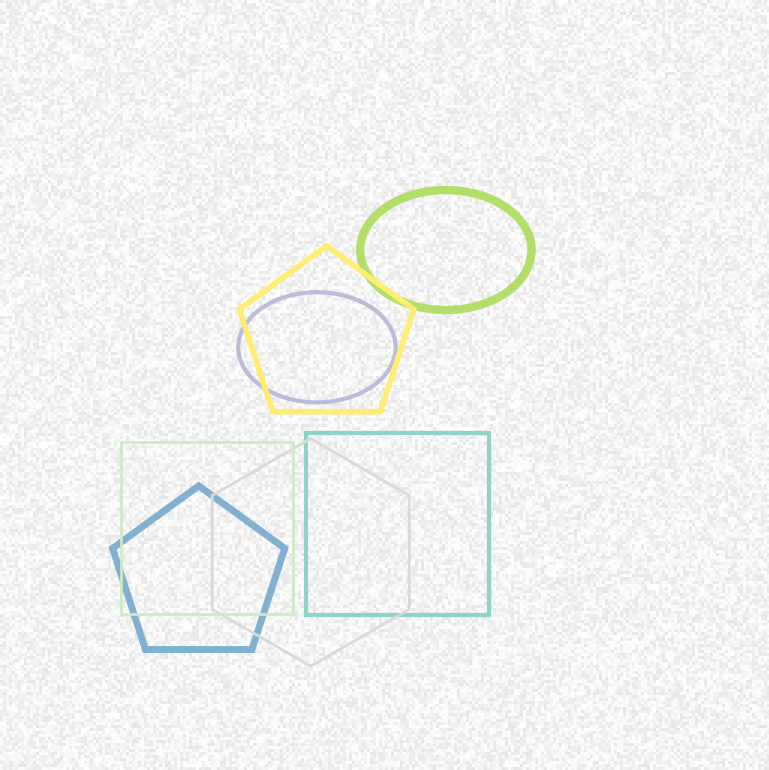[{"shape": "square", "thickness": 1.5, "radius": 0.59, "center": [0.516, 0.32]}, {"shape": "oval", "thickness": 1.5, "radius": 0.51, "center": [0.412, 0.549]}, {"shape": "pentagon", "thickness": 2.5, "radius": 0.59, "center": [0.258, 0.252]}, {"shape": "oval", "thickness": 3, "radius": 0.56, "center": [0.579, 0.675]}, {"shape": "hexagon", "thickness": 1, "radius": 0.74, "center": [0.404, 0.283]}, {"shape": "square", "thickness": 1, "radius": 0.56, "center": [0.269, 0.314]}, {"shape": "pentagon", "thickness": 2, "radius": 0.59, "center": [0.424, 0.562]}]